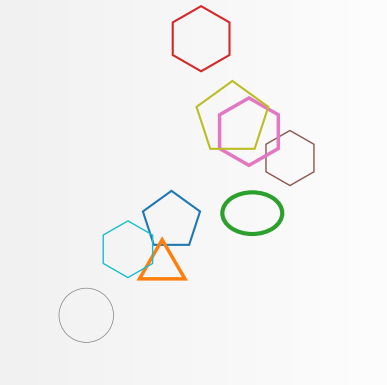[{"shape": "pentagon", "thickness": 1.5, "radius": 0.39, "center": [0.443, 0.427]}, {"shape": "triangle", "thickness": 2.5, "radius": 0.34, "center": [0.419, 0.31]}, {"shape": "oval", "thickness": 3, "radius": 0.39, "center": [0.651, 0.446]}, {"shape": "hexagon", "thickness": 1.5, "radius": 0.42, "center": [0.519, 0.899]}, {"shape": "hexagon", "thickness": 1, "radius": 0.36, "center": [0.748, 0.59]}, {"shape": "hexagon", "thickness": 2.5, "radius": 0.44, "center": [0.642, 0.658]}, {"shape": "circle", "thickness": 0.5, "radius": 0.35, "center": [0.223, 0.181]}, {"shape": "pentagon", "thickness": 1.5, "radius": 0.49, "center": [0.6, 0.692]}, {"shape": "hexagon", "thickness": 1, "radius": 0.37, "center": [0.33, 0.353]}]